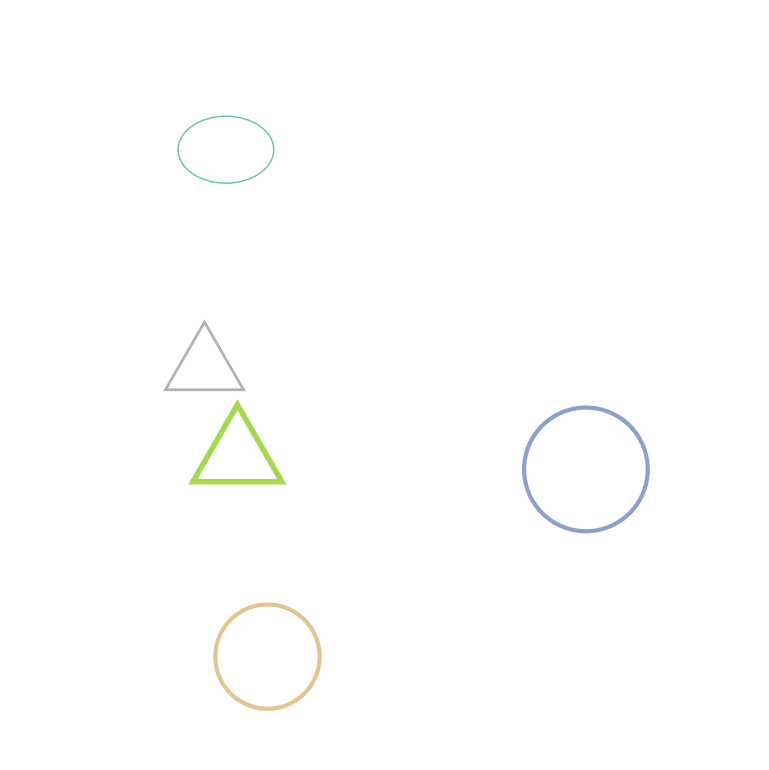[{"shape": "oval", "thickness": 0.5, "radius": 0.31, "center": [0.293, 0.806]}, {"shape": "circle", "thickness": 1.5, "radius": 0.4, "center": [0.761, 0.39]}, {"shape": "triangle", "thickness": 2, "radius": 0.33, "center": [0.308, 0.408]}, {"shape": "circle", "thickness": 1.5, "radius": 0.34, "center": [0.347, 0.147]}, {"shape": "triangle", "thickness": 1, "radius": 0.29, "center": [0.266, 0.523]}]